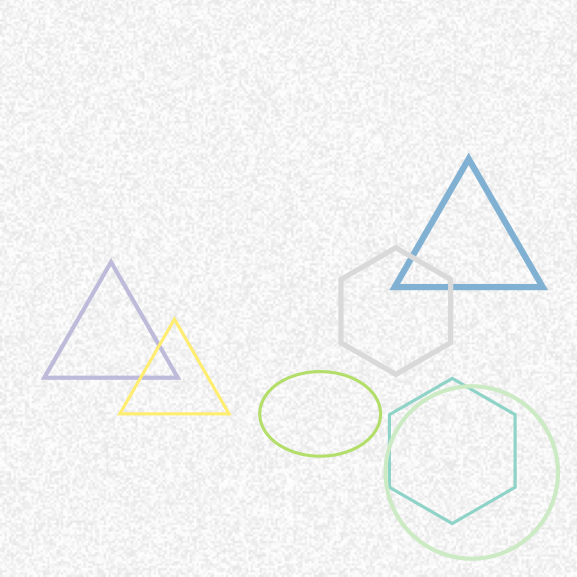[{"shape": "hexagon", "thickness": 1.5, "radius": 0.63, "center": [0.783, 0.218]}, {"shape": "triangle", "thickness": 2, "radius": 0.67, "center": [0.192, 0.412]}, {"shape": "triangle", "thickness": 3, "radius": 0.74, "center": [0.812, 0.576]}, {"shape": "oval", "thickness": 1.5, "radius": 0.52, "center": [0.554, 0.282]}, {"shape": "hexagon", "thickness": 2.5, "radius": 0.55, "center": [0.685, 0.461]}, {"shape": "circle", "thickness": 2, "radius": 0.75, "center": [0.817, 0.181]}, {"shape": "triangle", "thickness": 1.5, "radius": 0.55, "center": [0.302, 0.337]}]